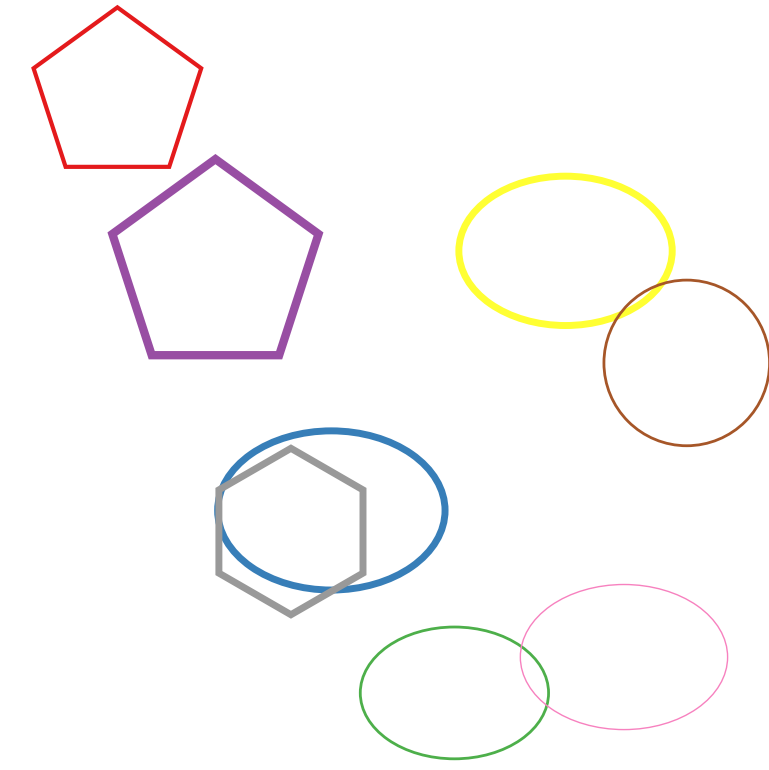[{"shape": "pentagon", "thickness": 1.5, "radius": 0.57, "center": [0.152, 0.876]}, {"shape": "oval", "thickness": 2.5, "radius": 0.74, "center": [0.43, 0.337]}, {"shape": "oval", "thickness": 1, "radius": 0.61, "center": [0.59, 0.1]}, {"shape": "pentagon", "thickness": 3, "radius": 0.7, "center": [0.28, 0.653]}, {"shape": "oval", "thickness": 2.5, "radius": 0.69, "center": [0.734, 0.674]}, {"shape": "circle", "thickness": 1, "radius": 0.54, "center": [0.892, 0.529]}, {"shape": "oval", "thickness": 0.5, "radius": 0.67, "center": [0.81, 0.147]}, {"shape": "hexagon", "thickness": 2.5, "radius": 0.54, "center": [0.378, 0.31]}]